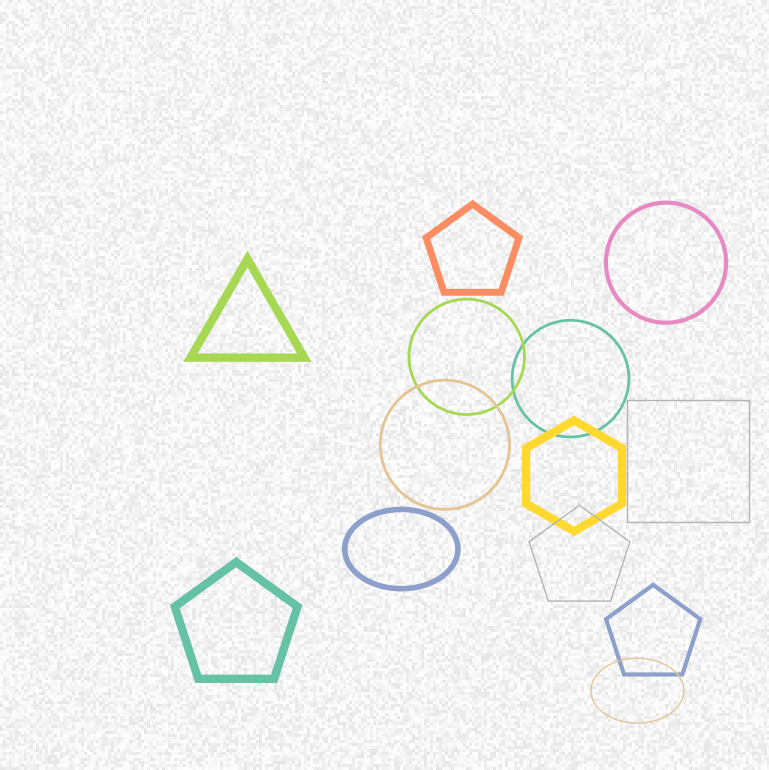[{"shape": "pentagon", "thickness": 3, "radius": 0.42, "center": [0.307, 0.186]}, {"shape": "circle", "thickness": 1, "radius": 0.38, "center": [0.741, 0.508]}, {"shape": "pentagon", "thickness": 2.5, "radius": 0.32, "center": [0.614, 0.672]}, {"shape": "oval", "thickness": 2, "radius": 0.37, "center": [0.521, 0.287]}, {"shape": "pentagon", "thickness": 1.5, "radius": 0.32, "center": [0.848, 0.176]}, {"shape": "circle", "thickness": 1.5, "radius": 0.39, "center": [0.865, 0.659]}, {"shape": "triangle", "thickness": 3, "radius": 0.43, "center": [0.321, 0.578]}, {"shape": "circle", "thickness": 1, "radius": 0.37, "center": [0.606, 0.537]}, {"shape": "hexagon", "thickness": 3, "radius": 0.36, "center": [0.746, 0.382]}, {"shape": "circle", "thickness": 1, "radius": 0.42, "center": [0.578, 0.422]}, {"shape": "oval", "thickness": 0.5, "radius": 0.3, "center": [0.828, 0.103]}, {"shape": "square", "thickness": 0.5, "radius": 0.4, "center": [0.894, 0.402]}, {"shape": "pentagon", "thickness": 0.5, "radius": 0.34, "center": [0.753, 0.275]}]